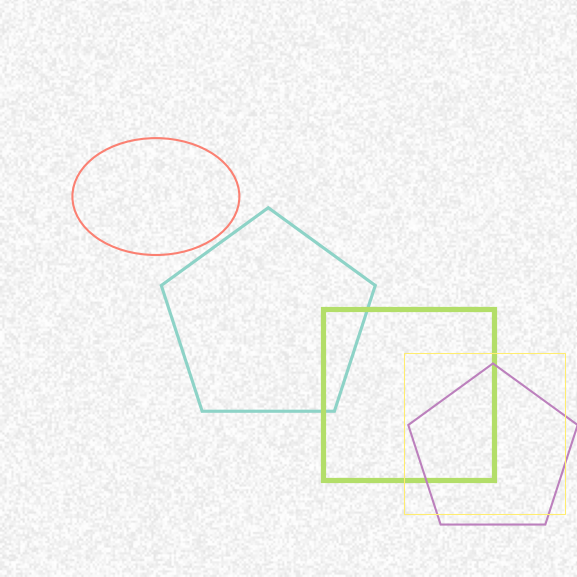[{"shape": "pentagon", "thickness": 1.5, "radius": 0.97, "center": [0.465, 0.445]}, {"shape": "oval", "thickness": 1, "radius": 0.72, "center": [0.27, 0.659]}, {"shape": "square", "thickness": 2.5, "radius": 0.74, "center": [0.707, 0.317]}, {"shape": "pentagon", "thickness": 1, "radius": 0.77, "center": [0.854, 0.216]}, {"shape": "square", "thickness": 0.5, "radius": 0.7, "center": [0.84, 0.249]}]